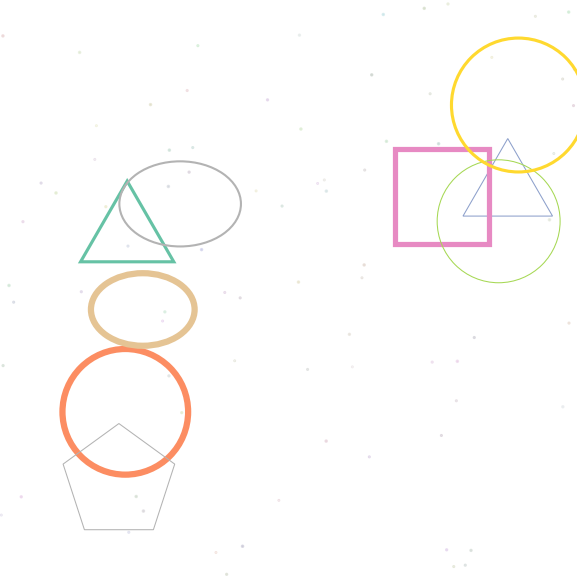[{"shape": "triangle", "thickness": 1.5, "radius": 0.47, "center": [0.22, 0.592]}, {"shape": "circle", "thickness": 3, "radius": 0.54, "center": [0.217, 0.286]}, {"shape": "triangle", "thickness": 0.5, "radius": 0.45, "center": [0.879, 0.67]}, {"shape": "square", "thickness": 2.5, "radius": 0.41, "center": [0.765, 0.659]}, {"shape": "circle", "thickness": 0.5, "radius": 0.53, "center": [0.863, 0.616]}, {"shape": "circle", "thickness": 1.5, "radius": 0.58, "center": [0.898, 0.817]}, {"shape": "oval", "thickness": 3, "radius": 0.45, "center": [0.247, 0.463]}, {"shape": "oval", "thickness": 1, "radius": 0.53, "center": [0.312, 0.646]}, {"shape": "pentagon", "thickness": 0.5, "radius": 0.51, "center": [0.206, 0.164]}]